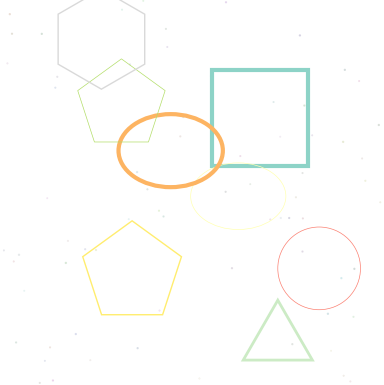[{"shape": "square", "thickness": 3, "radius": 0.63, "center": [0.675, 0.693]}, {"shape": "oval", "thickness": 0.5, "radius": 0.62, "center": [0.619, 0.49]}, {"shape": "circle", "thickness": 0.5, "radius": 0.54, "center": [0.829, 0.303]}, {"shape": "oval", "thickness": 3, "radius": 0.68, "center": [0.443, 0.609]}, {"shape": "pentagon", "thickness": 0.5, "radius": 0.6, "center": [0.315, 0.728]}, {"shape": "hexagon", "thickness": 1, "radius": 0.65, "center": [0.263, 0.898]}, {"shape": "triangle", "thickness": 2, "radius": 0.52, "center": [0.722, 0.117]}, {"shape": "pentagon", "thickness": 1, "radius": 0.67, "center": [0.343, 0.292]}]